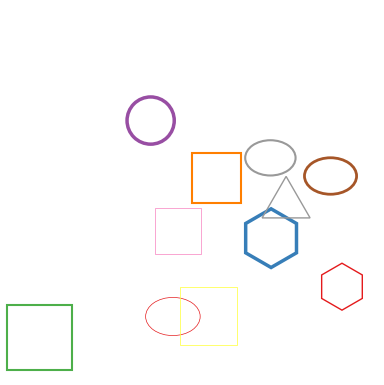[{"shape": "hexagon", "thickness": 1, "radius": 0.3, "center": [0.888, 0.255]}, {"shape": "oval", "thickness": 0.5, "radius": 0.35, "center": [0.449, 0.178]}, {"shape": "hexagon", "thickness": 2.5, "radius": 0.38, "center": [0.704, 0.381]}, {"shape": "square", "thickness": 1.5, "radius": 0.42, "center": [0.102, 0.123]}, {"shape": "circle", "thickness": 2.5, "radius": 0.31, "center": [0.391, 0.687]}, {"shape": "square", "thickness": 1.5, "radius": 0.32, "center": [0.562, 0.538]}, {"shape": "square", "thickness": 0.5, "radius": 0.37, "center": [0.542, 0.179]}, {"shape": "oval", "thickness": 2, "radius": 0.34, "center": [0.859, 0.543]}, {"shape": "square", "thickness": 0.5, "radius": 0.3, "center": [0.463, 0.4]}, {"shape": "oval", "thickness": 1.5, "radius": 0.33, "center": [0.702, 0.59]}, {"shape": "triangle", "thickness": 1, "radius": 0.36, "center": [0.743, 0.47]}]